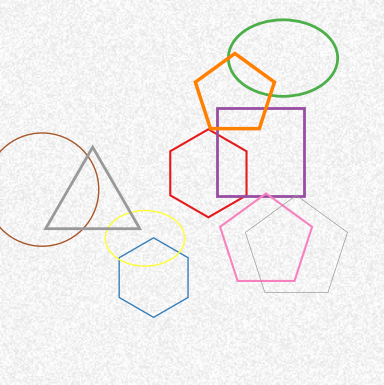[{"shape": "hexagon", "thickness": 1.5, "radius": 0.57, "center": [0.541, 0.55]}, {"shape": "hexagon", "thickness": 1, "radius": 0.52, "center": [0.399, 0.279]}, {"shape": "oval", "thickness": 2, "radius": 0.71, "center": [0.735, 0.849]}, {"shape": "square", "thickness": 2, "radius": 0.57, "center": [0.676, 0.605]}, {"shape": "pentagon", "thickness": 2.5, "radius": 0.54, "center": [0.61, 0.753]}, {"shape": "oval", "thickness": 1, "radius": 0.52, "center": [0.377, 0.381]}, {"shape": "circle", "thickness": 1, "radius": 0.74, "center": [0.109, 0.508]}, {"shape": "pentagon", "thickness": 1.5, "radius": 0.63, "center": [0.691, 0.372]}, {"shape": "triangle", "thickness": 2, "radius": 0.71, "center": [0.241, 0.477]}, {"shape": "pentagon", "thickness": 0.5, "radius": 0.7, "center": [0.77, 0.353]}]